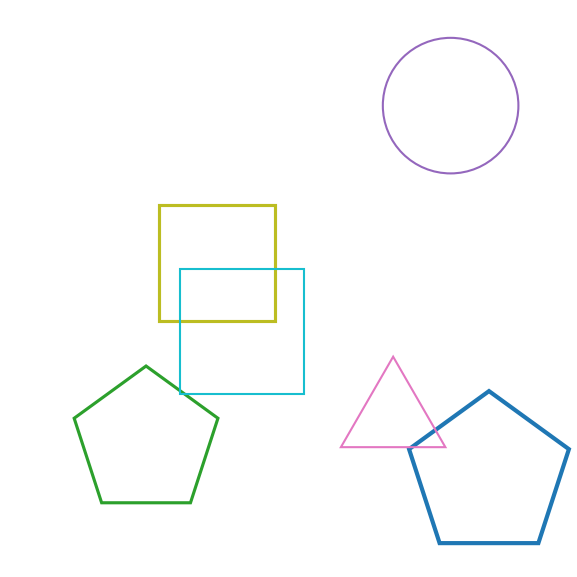[{"shape": "pentagon", "thickness": 2, "radius": 0.73, "center": [0.847, 0.176]}, {"shape": "pentagon", "thickness": 1.5, "radius": 0.65, "center": [0.253, 0.234]}, {"shape": "circle", "thickness": 1, "radius": 0.59, "center": [0.78, 0.816]}, {"shape": "triangle", "thickness": 1, "radius": 0.52, "center": [0.681, 0.277]}, {"shape": "square", "thickness": 1.5, "radius": 0.5, "center": [0.375, 0.543]}, {"shape": "square", "thickness": 1, "radius": 0.54, "center": [0.419, 0.425]}]